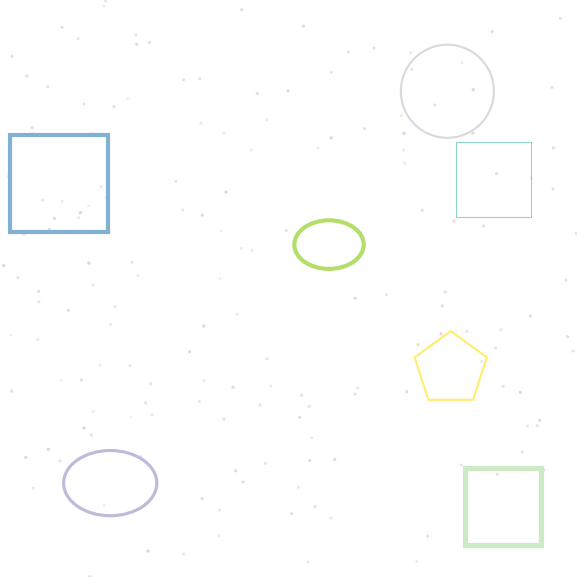[{"shape": "square", "thickness": 0.5, "radius": 0.32, "center": [0.855, 0.688]}, {"shape": "oval", "thickness": 1.5, "radius": 0.4, "center": [0.191, 0.163]}, {"shape": "square", "thickness": 2, "radius": 0.42, "center": [0.102, 0.681]}, {"shape": "oval", "thickness": 2, "radius": 0.3, "center": [0.57, 0.576]}, {"shape": "circle", "thickness": 1, "radius": 0.4, "center": [0.775, 0.841]}, {"shape": "square", "thickness": 2.5, "radius": 0.33, "center": [0.871, 0.123]}, {"shape": "pentagon", "thickness": 1, "radius": 0.33, "center": [0.78, 0.36]}]